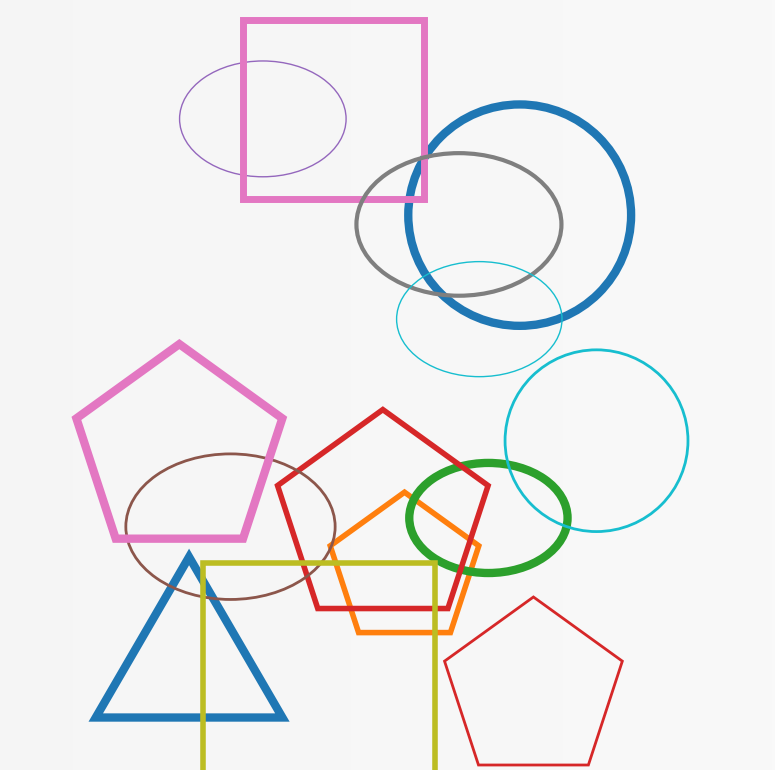[{"shape": "circle", "thickness": 3, "radius": 0.72, "center": [0.671, 0.721]}, {"shape": "triangle", "thickness": 3, "radius": 0.7, "center": [0.244, 0.138]}, {"shape": "pentagon", "thickness": 2, "radius": 0.5, "center": [0.522, 0.26]}, {"shape": "oval", "thickness": 3, "radius": 0.51, "center": [0.63, 0.327]}, {"shape": "pentagon", "thickness": 2, "radius": 0.71, "center": [0.494, 0.325]}, {"shape": "pentagon", "thickness": 1, "radius": 0.6, "center": [0.688, 0.104]}, {"shape": "oval", "thickness": 0.5, "radius": 0.54, "center": [0.339, 0.846]}, {"shape": "oval", "thickness": 1, "radius": 0.68, "center": [0.297, 0.316]}, {"shape": "square", "thickness": 2.5, "radius": 0.58, "center": [0.43, 0.858]}, {"shape": "pentagon", "thickness": 3, "radius": 0.7, "center": [0.231, 0.413]}, {"shape": "oval", "thickness": 1.5, "radius": 0.66, "center": [0.592, 0.709]}, {"shape": "square", "thickness": 2, "radius": 0.75, "center": [0.412, 0.119]}, {"shape": "circle", "thickness": 1, "radius": 0.59, "center": [0.77, 0.428]}, {"shape": "oval", "thickness": 0.5, "radius": 0.53, "center": [0.618, 0.586]}]